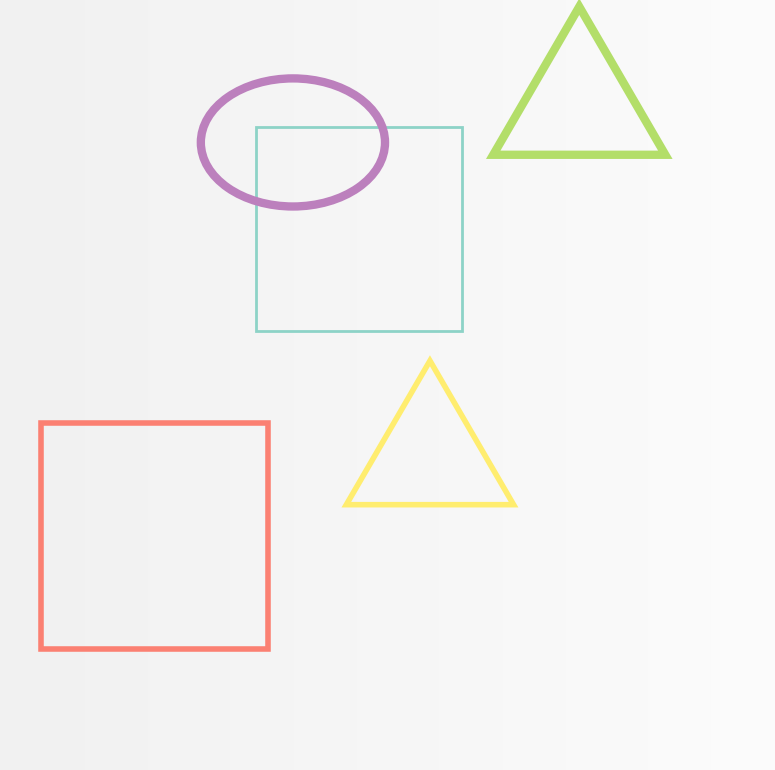[{"shape": "square", "thickness": 1, "radius": 0.66, "center": [0.464, 0.703]}, {"shape": "square", "thickness": 2, "radius": 0.73, "center": [0.199, 0.304]}, {"shape": "triangle", "thickness": 3, "radius": 0.64, "center": [0.747, 0.863]}, {"shape": "oval", "thickness": 3, "radius": 0.59, "center": [0.378, 0.815]}, {"shape": "triangle", "thickness": 2, "radius": 0.62, "center": [0.555, 0.407]}]